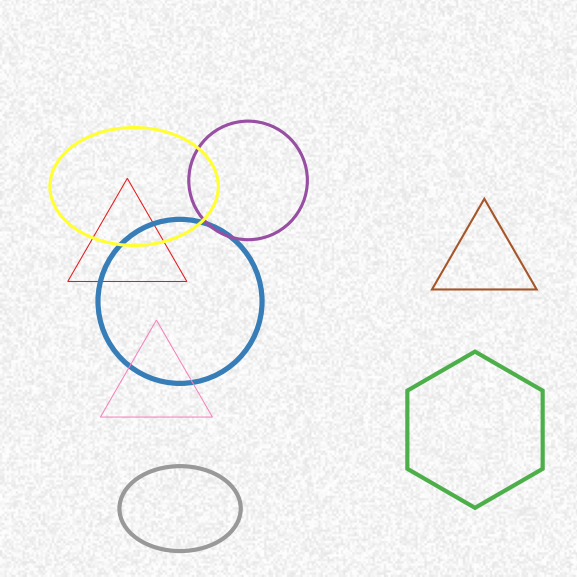[{"shape": "triangle", "thickness": 0.5, "radius": 0.6, "center": [0.22, 0.571]}, {"shape": "circle", "thickness": 2.5, "radius": 0.71, "center": [0.312, 0.477]}, {"shape": "hexagon", "thickness": 2, "radius": 0.68, "center": [0.823, 0.255]}, {"shape": "circle", "thickness": 1.5, "radius": 0.51, "center": [0.43, 0.687]}, {"shape": "oval", "thickness": 1.5, "radius": 0.73, "center": [0.232, 0.676]}, {"shape": "triangle", "thickness": 1, "radius": 0.52, "center": [0.839, 0.55]}, {"shape": "triangle", "thickness": 0.5, "radius": 0.56, "center": [0.271, 0.333]}, {"shape": "oval", "thickness": 2, "radius": 0.53, "center": [0.312, 0.118]}]